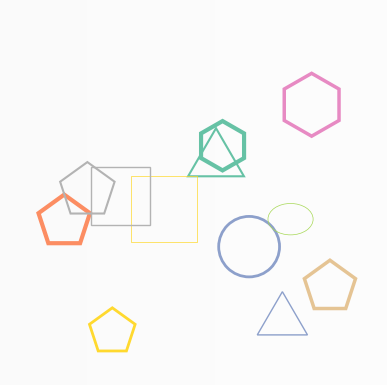[{"shape": "hexagon", "thickness": 3, "radius": 0.32, "center": [0.574, 0.621]}, {"shape": "triangle", "thickness": 1.5, "radius": 0.42, "center": [0.557, 0.584]}, {"shape": "pentagon", "thickness": 3, "radius": 0.35, "center": [0.166, 0.425]}, {"shape": "triangle", "thickness": 1, "radius": 0.37, "center": [0.729, 0.168]}, {"shape": "circle", "thickness": 2, "radius": 0.39, "center": [0.643, 0.359]}, {"shape": "hexagon", "thickness": 2.5, "radius": 0.41, "center": [0.804, 0.728]}, {"shape": "oval", "thickness": 0.5, "radius": 0.29, "center": [0.75, 0.431]}, {"shape": "pentagon", "thickness": 2, "radius": 0.31, "center": [0.29, 0.139]}, {"shape": "square", "thickness": 0.5, "radius": 0.43, "center": [0.423, 0.457]}, {"shape": "pentagon", "thickness": 2.5, "radius": 0.35, "center": [0.851, 0.255]}, {"shape": "square", "thickness": 1, "radius": 0.38, "center": [0.311, 0.492]}, {"shape": "pentagon", "thickness": 1.5, "radius": 0.37, "center": [0.225, 0.505]}]